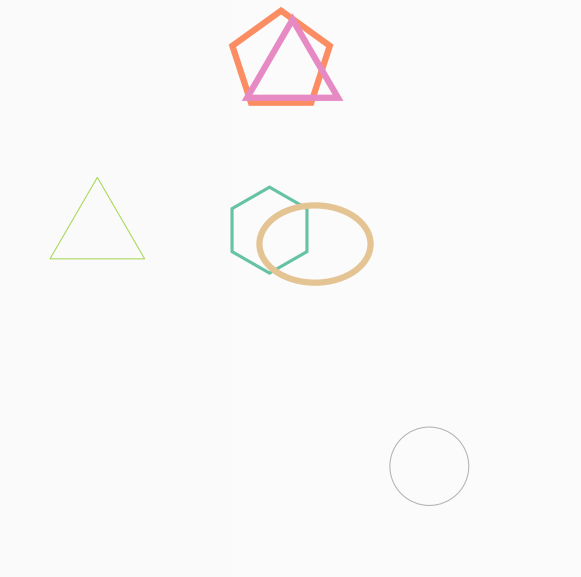[{"shape": "hexagon", "thickness": 1.5, "radius": 0.37, "center": [0.464, 0.601]}, {"shape": "pentagon", "thickness": 3, "radius": 0.44, "center": [0.484, 0.893]}, {"shape": "triangle", "thickness": 3, "radius": 0.45, "center": [0.503, 0.875]}, {"shape": "triangle", "thickness": 0.5, "radius": 0.47, "center": [0.167, 0.598]}, {"shape": "oval", "thickness": 3, "radius": 0.48, "center": [0.542, 0.577]}, {"shape": "circle", "thickness": 0.5, "radius": 0.34, "center": [0.739, 0.192]}]